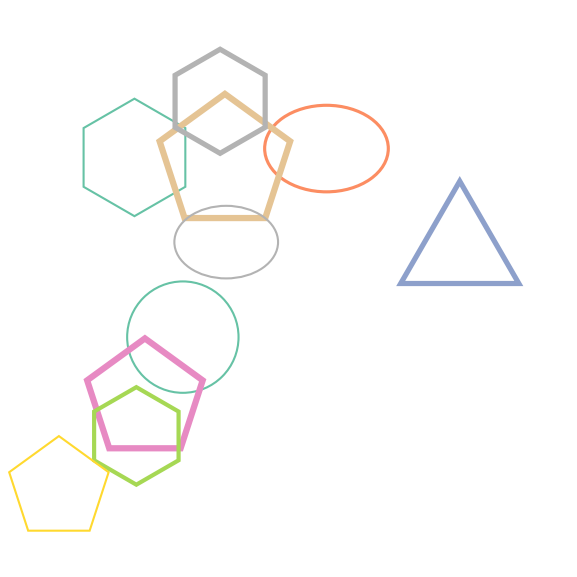[{"shape": "circle", "thickness": 1, "radius": 0.48, "center": [0.317, 0.415]}, {"shape": "hexagon", "thickness": 1, "radius": 0.51, "center": [0.233, 0.727]}, {"shape": "oval", "thickness": 1.5, "radius": 0.54, "center": [0.565, 0.742]}, {"shape": "triangle", "thickness": 2.5, "radius": 0.59, "center": [0.796, 0.567]}, {"shape": "pentagon", "thickness": 3, "radius": 0.53, "center": [0.251, 0.308]}, {"shape": "hexagon", "thickness": 2, "radius": 0.42, "center": [0.236, 0.244]}, {"shape": "pentagon", "thickness": 1, "radius": 0.45, "center": [0.102, 0.153]}, {"shape": "pentagon", "thickness": 3, "radius": 0.59, "center": [0.389, 0.718]}, {"shape": "hexagon", "thickness": 2.5, "radius": 0.45, "center": [0.381, 0.824]}, {"shape": "oval", "thickness": 1, "radius": 0.45, "center": [0.392, 0.58]}]